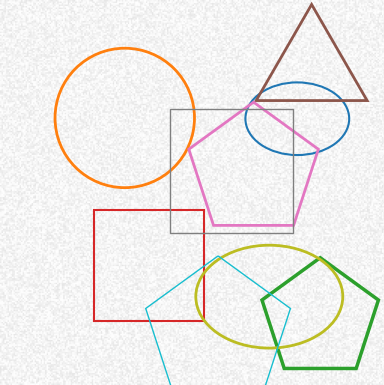[{"shape": "oval", "thickness": 1.5, "radius": 0.67, "center": [0.772, 0.692]}, {"shape": "circle", "thickness": 2, "radius": 0.91, "center": [0.324, 0.694]}, {"shape": "pentagon", "thickness": 2.5, "radius": 0.8, "center": [0.832, 0.172]}, {"shape": "square", "thickness": 1.5, "radius": 0.72, "center": [0.387, 0.31]}, {"shape": "triangle", "thickness": 2, "radius": 0.83, "center": [0.809, 0.822]}, {"shape": "pentagon", "thickness": 2, "radius": 0.88, "center": [0.659, 0.558]}, {"shape": "square", "thickness": 1, "radius": 0.8, "center": [0.601, 0.556]}, {"shape": "oval", "thickness": 2, "radius": 0.95, "center": [0.699, 0.23]}, {"shape": "pentagon", "thickness": 1, "radius": 0.99, "center": [0.566, 0.138]}]